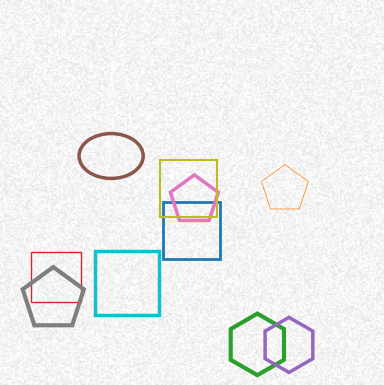[{"shape": "square", "thickness": 2, "radius": 0.37, "center": [0.498, 0.401]}, {"shape": "pentagon", "thickness": 0.5, "radius": 0.32, "center": [0.74, 0.509]}, {"shape": "hexagon", "thickness": 3, "radius": 0.4, "center": [0.668, 0.105]}, {"shape": "square", "thickness": 1, "radius": 0.32, "center": [0.145, 0.281]}, {"shape": "hexagon", "thickness": 2.5, "radius": 0.36, "center": [0.751, 0.104]}, {"shape": "oval", "thickness": 2.5, "radius": 0.42, "center": [0.289, 0.595]}, {"shape": "pentagon", "thickness": 2.5, "radius": 0.33, "center": [0.505, 0.48]}, {"shape": "pentagon", "thickness": 3, "radius": 0.42, "center": [0.138, 0.223]}, {"shape": "square", "thickness": 1.5, "radius": 0.37, "center": [0.49, 0.51]}, {"shape": "square", "thickness": 2.5, "radius": 0.42, "center": [0.329, 0.264]}]